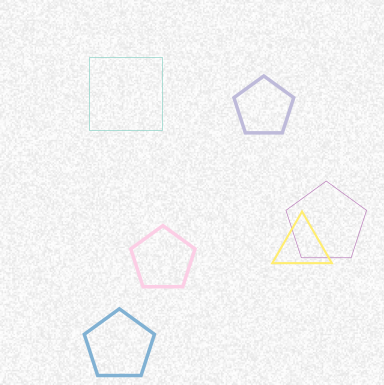[{"shape": "square", "thickness": 0.5, "radius": 0.47, "center": [0.327, 0.756]}, {"shape": "pentagon", "thickness": 2.5, "radius": 0.41, "center": [0.685, 0.721]}, {"shape": "pentagon", "thickness": 2.5, "radius": 0.48, "center": [0.31, 0.102]}, {"shape": "pentagon", "thickness": 2.5, "radius": 0.44, "center": [0.423, 0.326]}, {"shape": "pentagon", "thickness": 0.5, "radius": 0.55, "center": [0.847, 0.42]}, {"shape": "triangle", "thickness": 1.5, "radius": 0.45, "center": [0.785, 0.361]}]